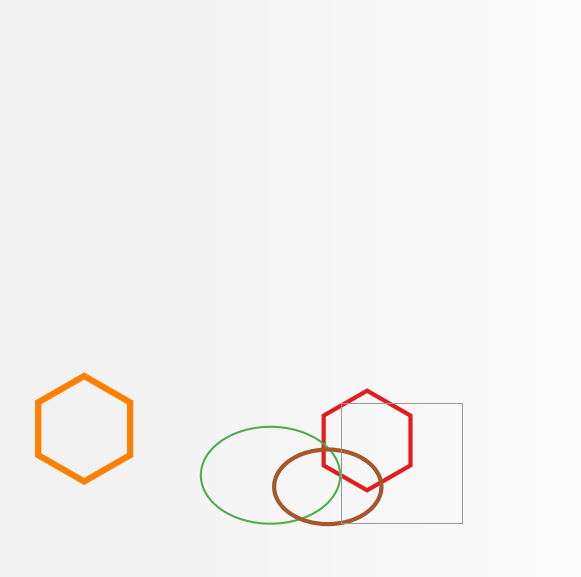[{"shape": "hexagon", "thickness": 2, "radius": 0.43, "center": [0.632, 0.236]}, {"shape": "oval", "thickness": 1, "radius": 0.6, "center": [0.465, 0.176]}, {"shape": "hexagon", "thickness": 3, "radius": 0.46, "center": [0.145, 0.257]}, {"shape": "oval", "thickness": 2, "radius": 0.46, "center": [0.564, 0.156]}, {"shape": "square", "thickness": 0.5, "radius": 0.52, "center": [0.691, 0.197]}]